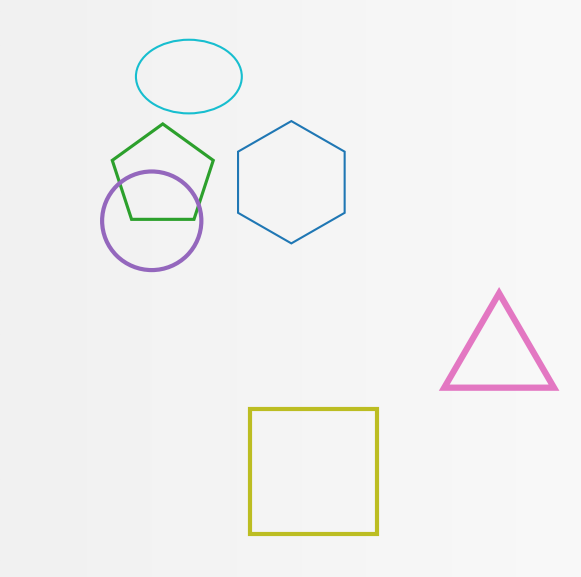[{"shape": "hexagon", "thickness": 1, "radius": 0.53, "center": [0.501, 0.684]}, {"shape": "pentagon", "thickness": 1.5, "radius": 0.46, "center": [0.28, 0.693]}, {"shape": "circle", "thickness": 2, "radius": 0.43, "center": [0.261, 0.617]}, {"shape": "triangle", "thickness": 3, "radius": 0.55, "center": [0.859, 0.382]}, {"shape": "square", "thickness": 2, "radius": 0.54, "center": [0.539, 0.182]}, {"shape": "oval", "thickness": 1, "radius": 0.46, "center": [0.325, 0.867]}]